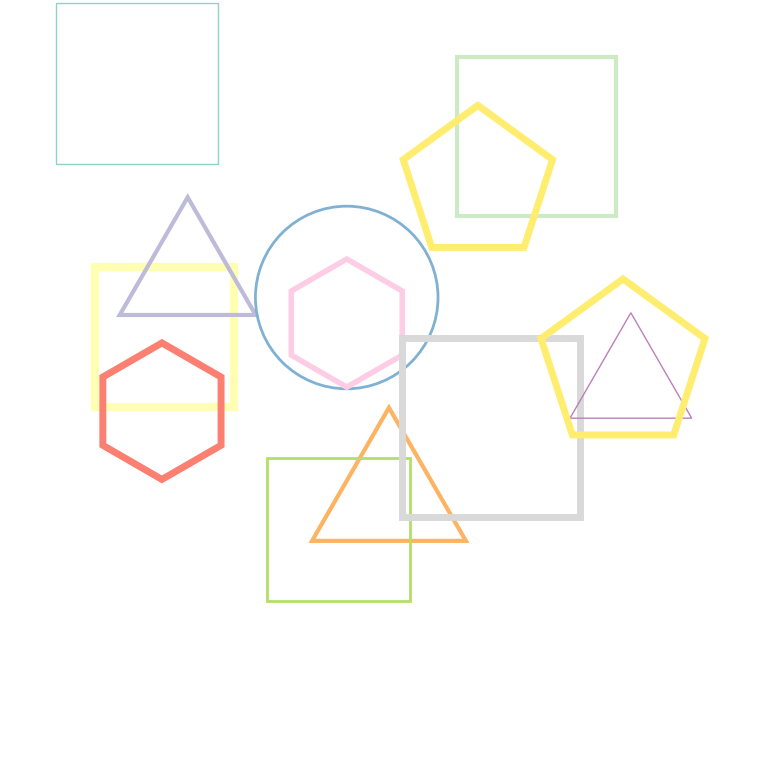[{"shape": "square", "thickness": 0.5, "radius": 0.53, "center": [0.178, 0.892]}, {"shape": "square", "thickness": 3, "radius": 0.45, "center": [0.214, 0.562]}, {"shape": "triangle", "thickness": 1.5, "radius": 0.51, "center": [0.244, 0.642]}, {"shape": "hexagon", "thickness": 2.5, "radius": 0.44, "center": [0.21, 0.466]}, {"shape": "circle", "thickness": 1, "radius": 0.59, "center": [0.45, 0.614]}, {"shape": "triangle", "thickness": 1.5, "radius": 0.58, "center": [0.505, 0.355]}, {"shape": "square", "thickness": 1, "radius": 0.46, "center": [0.44, 0.312]}, {"shape": "hexagon", "thickness": 2, "radius": 0.42, "center": [0.45, 0.58]}, {"shape": "square", "thickness": 2.5, "radius": 0.58, "center": [0.638, 0.445]}, {"shape": "triangle", "thickness": 0.5, "radius": 0.46, "center": [0.819, 0.503]}, {"shape": "square", "thickness": 1.5, "radius": 0.52, "center": [0.697, 0.823]}, {"shape": "pentagon", "thickness": 2.5, "radius": 0.56, "center": [0.809, 0.526]}, {"shape": "pentagon", "thickness": 2.5, "radius": 0.51, "center": [0.621, 0.761]}]